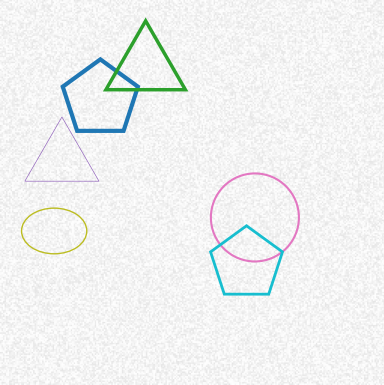[{"shape": "pentagon", "thickness": 3, "radius": 0.51, "center": [0.261, 0.743]}, {"shape": "triangle", "thickness": 2.5, "radius": 0.6, "center": [0.378, 0.827]}, {"shape": "triangle", "thickness": 0.5, "radius": 0.56, "center": [0.161, 0.585]}, {"shape": "circle", "thickness": 1.5, "radius": 0.57, "center": [0.662, 0.435]}, {"shape": "oval", "thickness": 1, "radius": 0.42, "center": [0.141, 0.4]}, {"shape": "pentagon", "thickness": 2, "radius": 0.49, "center": [0.64, 0.315]}]